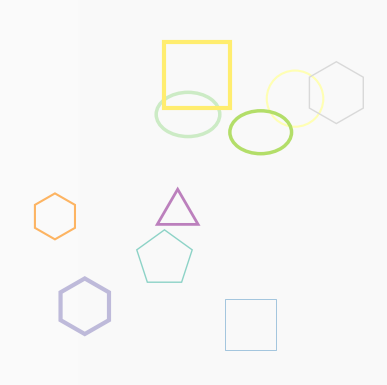[{"shape": "pentagon", "thickness": 1, "radius": 0.38, "center": [0.424, 0.328]}, {"shape": "circle", "thickness": 1.5, "radius": 0.36, "center": [0.761, 0.744]}, {"shape": "hexagon", "thickness": 3, "radius": 0.36, "center": [0.219, 0.205]}, {"shape": "square", "thickness": 0.5, "radius": 0.33, "center": [0.646, 0.157]}, {"shape": "hexagon", "thickness": 1.5, "radius": 0.3, "center": [0.142, 0.438]}, {"shape": "oval", "thickness": 2.5, "radius": 0.4, "center": [0.673, 0.657]}, {"shape": "hexagon", "thickness": 1, "radius": 0.4, "center": [0.868, 0.759]}, {"shape": "triangle", "thickness": 2, "radius": 0.3, "center": [0.459, 0.448]}, {"shape": "oval", "thickness": 2.5, "radius": 0.41, "center": [0.485, 0.703]}, {"shape": "square", "thickness": 3, "radius": 0.43, "center": [0.509, 0.806]}]